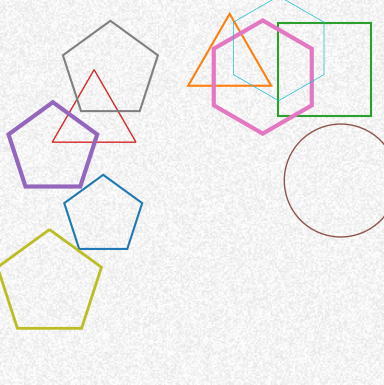[{"shape": "pentagon", "thickness": 1.5, "radius": 0.53, "center": [0.268, 0.439]}, {"shape": "triangle", "thickness": 1.5, "radius": 0.62, "center": [0.597, 0.84]}, {"shape": "square", "thickness": 1.5, "radius": 0.61, "center": [0.843, 0.819]}, {"shape": "triangle", "thickness": 1, "radius": 0.63, "center": [0.244, 0.693]}, {"shape": "pentagon", "thickness": 3, "radius": 0.61, "center": [0.137, 0.613]}, {"shape": "circle", "thickness": 1, "radius": 0.73, "center": [0.885, 0.531]}, {"shape": "hexagon", "thickness": 3, "radius": 0.73, "center": [0.683, 0.8]}, {"shape": "pentagon", "thickness": 1.5, "radius": 0.65, "center": [0.287, 0.816]}, {"shape": "pentagon", "thickness": 2, "radius": 0.71, "center": [0.129, 0.262]}, {"shape": "hexagon", "thickness": 0.5, "radius": 0.68, "center": [0.724, 0.874]}]